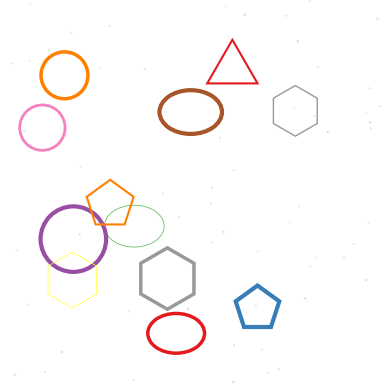[{"shape": "triangle", "thickness": 1.5, "radius": 0.38, "center": [0.604, 0.821]}, {"shape": "oval", "thickness": 2.5, "radius": 0.37, "center": [0.458, 0.134]}, {"shape": "pentagon", "thickness": 3, "radius": 0.3, "center": [0.669, 0.199]}, {"shape": "oval", "thickness": 0.5, "radius": 0.39, "center": [0.349, 0.413]}, {"shape": "circle", "thickness": 3, "radius": 0.43, "center": [0.191, 0.379]}, {"shape": "circle", "thickness": 2.5, "radius": 0.3, "center": [0.167, 0.804]}, {"shape": "pentagon", "thickness": 1.5, "radius": 0.32, "center": [0.286, 0.469]}, {"shape": "hexagon", "thickness": 0.5, "radius": 0.36, "center": [0.188, 0.273]}, {"shape": "oval", "thickness": 3, "radius": 0.41, "center": [0.495, 0.709]}, {"shape": "circle", "thickness": 2, "radius": 0.29, "center": [0.11, 0.668]}, {"shape": "hexagon", "thickness": 2.5, "radius": 0.4, "center": [0.435, 0.276]}, {"shape": "hexagon", "thickness": 1, "radius": 0.33, "center": [0.767, 0.712]}]